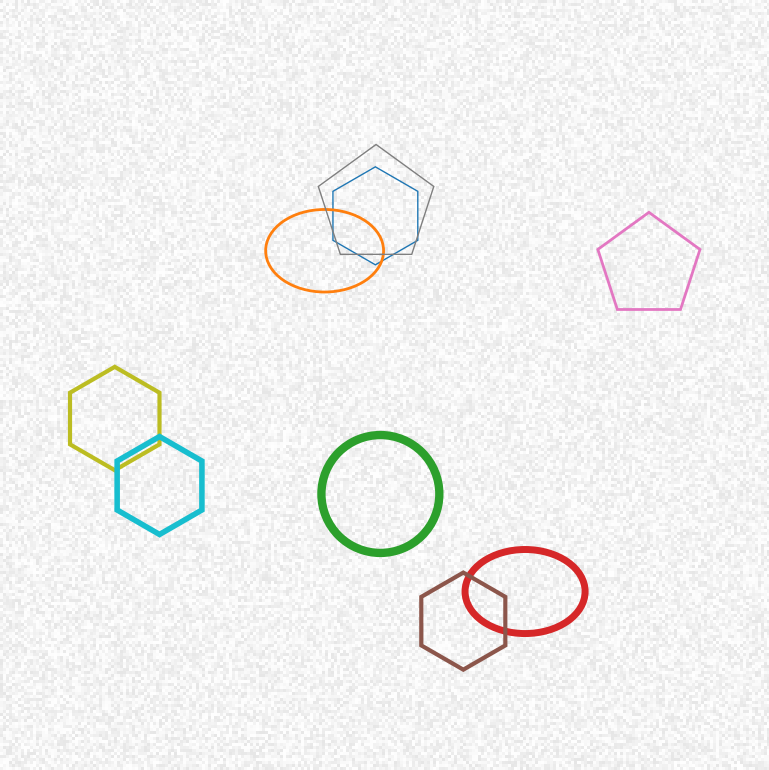[{"shape": "hexagon", "thickness": 0.5, "radius": 0.32, "center": [0.487, 0.72]}, {"shape": "oval", "thickness": 1, "radius": 0.38, "center": [0.422, 0.674]}, {"shape": "circle", "thickness": 3, "radius": 0.38, "center": [0.494, 0.358]}, {"shape": "oval", "thickness": 2.5, "radius": 0.39, "center": [0.682, 0.232]}, {"shape": "hexagon", "thickness": 1.5, "radius": 0.32, "center": [0.602, 0.193]}, {"shape": "pentagon", "thickness": 1, "radius": 0.35, "center": [0.843, 0.654]}, {"shape": "pentagon", "thickness": 0.5, "radius": 0.39, "center": [0.488, 0.733]}, {"shape": "hexagon", "thickness": 1.5, "radius": 0.34, "center": [0.149, 0.456]}, {"shape": "hexagon", "thickness": 2, "radius": 0.32, "center": [0.207, 0.369]}]